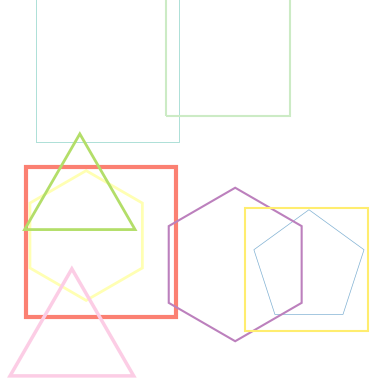[{"shape": "square", "thickness": 0.5, "radius": 0.93, "center": [0.278, 0.817]}, {"shape": "hexagon", "thickness": 2, "radius": 0.84, "center": [0.224, 0.388]}, {"shape": "square", "thickness": 3, "radius": 0.97, "center": [0.262, 0.371]}, {"shape": "pentagon", "thickness": 0.5, "radius": 0.75, "center": [0.802, 0.305]}, {"shape": "triangle", "thickness": 2, "radius": 0.83, "center": [0.207, 0.487]}, {"shape": "triangle", "thickness": 2.5, "radius": 0.93, "center": [0.187, 0.116]}, {"shape": "hexagon", "thickness": 1.5, "radius": 1.0, "center": [0.611, 0.313]}, {"shape": "square", "thickness": 1.5, "radius": 0.8, "center": [0.591, 0.861]}, {"shape": "square", "thickness": 1.5, "radius": 0.8, "center": [0.795, 0.299]}]